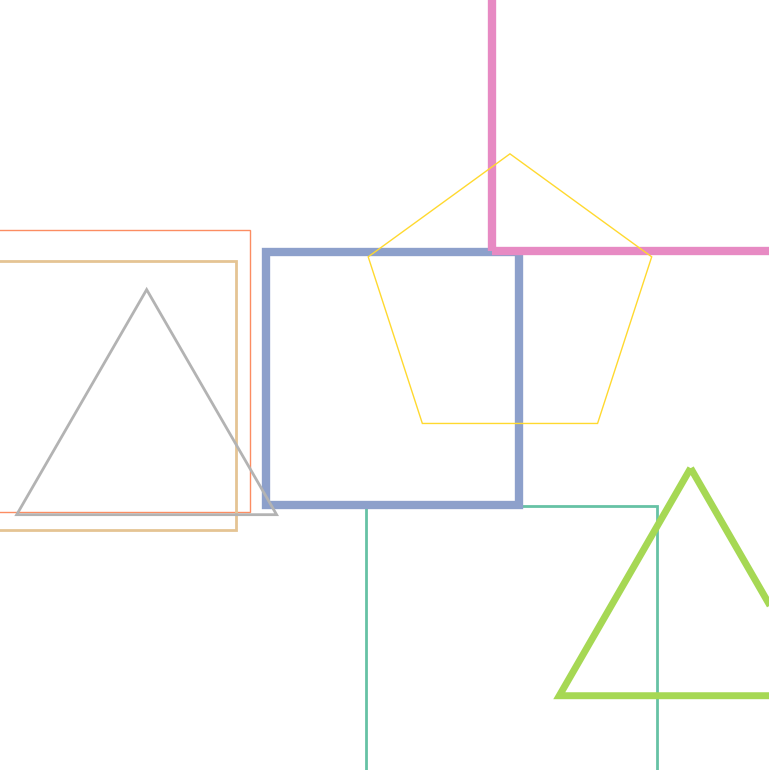[{"shape": "square", "thickness": 1, "radius": 0.94, "center": [0.664, 0.154]}, {"shape": "square", "thickness": 0.5, "radius": 0.92, "center": [0.142, 0.518]}, {"shape": "square", "thickness": 3, "radius": 0.82, "center": [0.509, 0.508]}, {"shape": "square", "thickness": 3, "radius": 0.95, "center": [0.829, 0.863]}, {"shape": "triangle", "thickness": 2.5, "radius": 0.99, "center": [0.897, 0.195]}, {"shape": "pentagon", "thickness": 0.5, "radius": 0.97, "center": [0.662, 0.607]}, {"shape": "square", "thickness": 1, "radius": 0.88, "center": [0.131, 0.486]}, {"shape": "triangle", "thickness": 1, "radius": 0.97, "center": [0.19, 0.429]}]